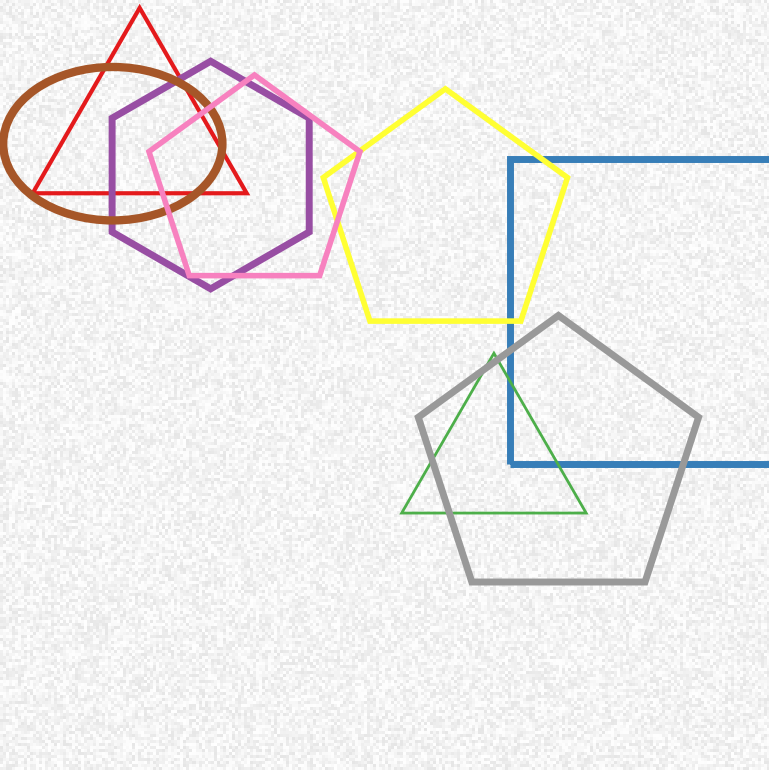[{"shape": "triangle", "thickness": 1.5, "radius": 0.8, "center": [0.181, 0.829]}, {"shape": "square", "thickness": 2.5, "radius": 0.99, "center": [0.861, 0.596]}, {"shape": "triangle", "thickness": 1, "radius": 0.69, "center": [0.641, 0.403]}, {"shape": "hexagon", "thickness": 2.5, "radius": 0.74, "center": [0.274, 0.773]}, {"shape": "pentagon", "thickness": 2, "radius": 0.83, "center": [0.578, 0.718]}, {"shape": "oval", "thickness": 3, "radius": 0.71, "center": [0.147, 0.813]}, {"shape": "pentagon", "thickness": 2, "radius": 0.72, "center": [0.33, 0.759]}, {"shape": "pentagon", "thickness": 2.5, "radius": 0.96, "center": [0.725, 0.399]}]